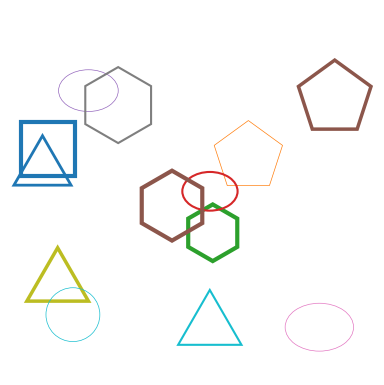[{"shape": "square", "thickness": 3, "radius": 0.35, "center": [0.124, 0.613]}, {"shape": "triangle", "thickness": 2, "radius": 0.43, "center": [0.11, 0.562]}, {"shape": "pentagon", "thickness": 0.5, "radius": 0.47, "center": [0.645, 0.594]}, {"shape": "hexagon", "thickness": 3, "radius": 0.37, "center": [0.553, 0.395]}, {"shape": "oval", "thickness": 1.5, "radius": 0.36, "center": [0.545, 0.503]}, {"shape": "oval", "thickness": 0.5, "radius": 0.39, "center": [0.23, 0.765]}, {"shape": "pentagon", "thickness": 2.5, "radius": 0.5, "center": [0.869, 0.745]}, {"shape": "hexagon", "thickness": 3, "radius": 0.45, "center": [0.447, 0.466]}, {"shape": "oval", "thickness": 0.5, "radius": 0.44, "center": [0.829, 0.15]}, {"shape": "hexagon", "thickness": 1.5, "radius": 0.49, "center": [0.307, 0.727]}, {"shape": "triangle", "thickness": 2.5, "radius": 0.46, "center": [0.15, 0.264]}, {"shape": "circle", "thickness": 0.5, "radius": 0.35, "center": [0.189, 0.183]}, {"shape": "triangle", "thickness": 1.5, "radius": 0.47, "center": [0.545, 0.152]}]